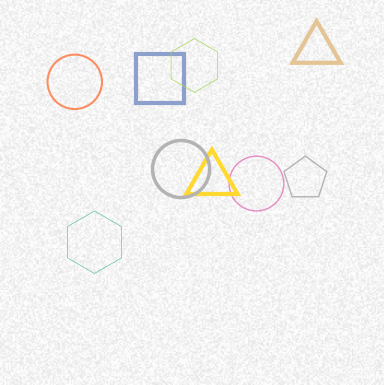[{"shape": "hexagon", "thickness": 0.5, "radius": 0.41, "center": [0.245, 0.371]}, {"shape": "circle", "thickness": 1.5, "radius": 0.35, "center": [0.194, 0.787]}, {"shape": "square", "thickness": 3, "radius": 0.32, "center": [0.415, 0.796]}, {"shape": "circle", "thickness": 1, "radius": 0.36, "center": [0.666, 0.523]}, {"shape": "hexagon", "thickness": 0.5, "radius": 0.35, "center": [0.505, 0.83]}, {"shape": "triangle", "thickness": 3, "radius": 0.38, "center": [0.55, 0.535]}, {"shape": "triangle", "thickness": 3, "radius": 0.36, "center": [0.822, 0.873]}, {"shape": "circle", "thickness": 2.5, "radius": 0.37, "center": [0.47, 0.561]}, {"shape": "pentagon", "thickness": 1, "radius": 0.29, "center": [0.793, 0.536]}]